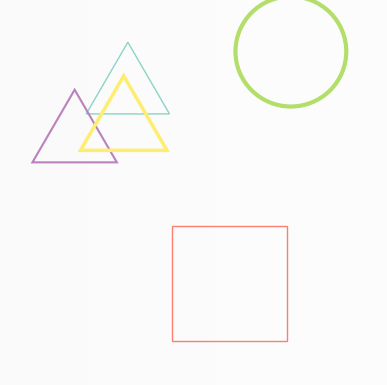[{"shape": "triangle", "thickness": 1, "radius": 0.62, "center": [0.33, 0.766]}, {"shape": "square", "thickness": 1, "radius": 0.75, "center": [0.592, 0.263]}, {"shape": "circle", "thickness": 3, "radius": 0.71, "center": [0.751, 0.866]}, {"shape": "triangle", "thickness": 1.5, "radius": 0.63, "center": [0.193, 0.641]}, {"shape": "triangle", "thickness": 2.5, "radius": 0.64, "center": [0.319, 0.674]}]